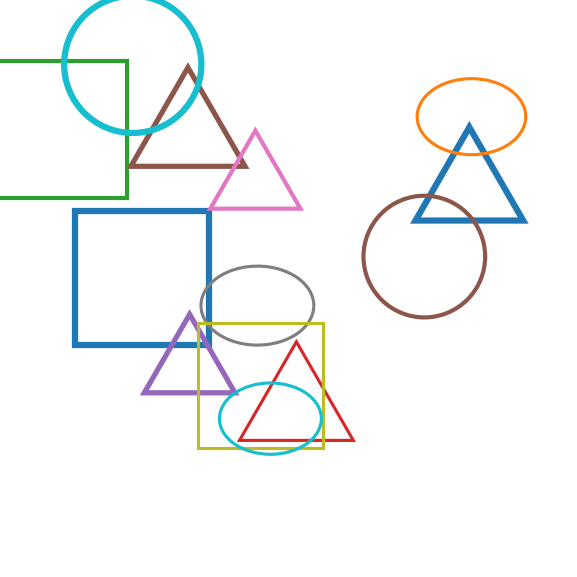[{"shape": "triangle", "thickness": 3, "radius": 0.54, "center": [0.813, 0.671]}, {"shape": "square", "thickness": 3, "radius": 0.58, "center": [0.246, 0.518]}, {"shape": "oval", "thickness": 1.5, "radius": 0.47, "center": [0.816, 0.797]}, {"shape": "square", "thickness": 2, "radius": 0.6, "center": [0.101, 0.775]}, {"shape": "triangle", "thickness": 1.5, "radius": 0.57, "center": [0.513, 0.293]}, {"shape": "triangle", "thickness": 2.5, "radius": 0.45, "center": [0.328, 0.364]}, {"shape": "triangle", "thickness": 2.5, "radius": 0.57, "center": [0.325, 0.768]}, {"shape": "circle", "thickness": 2, "radius": 0.53, "center": [0.735, 0.555]}, {"shape": "triangle", "thickness": 2, "radius": 0.45, "center": [0.442, 0.683]}, {"shape": "oval", "thickness": 1.5, "radius": 0.49, "center": [0.446, 0.47]}, {"shape": "square", "thickness": 1.5, "radius": 0.54, "center": [0.451, 0.331]}, {"shape": "oval", "thickness": 1.5, "radius": 0.44, "center": [0.468, 0.274]}, {"shape": "circle", "thickness": 3, "radius": 0.59, "center": [0.23, 0.888]}]